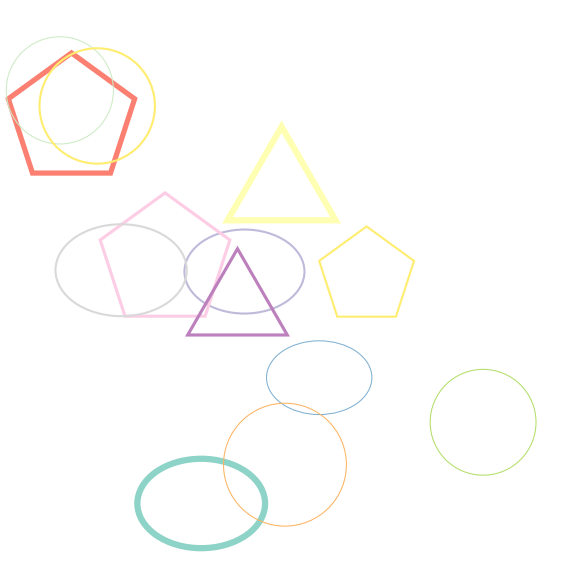[{"shape": "oval", "thickness": 3, "radius": 0.55, "center": [0.348, 0.127]}, {"shape": "triangle", "thickness": 3, "radius": 0.54, "center": [0.488, 0.672]}, {"shape": "oval", "thickness": 1, "radius": 0.52, "center": [0.423, 0.529]}, {"shape": "pentagon", "thickness": 2.5, "radius": 0.57, "center": [0.124, 0.792]}, {"shape": "oval", "thickness": 0.5, "radius": 0.46, "center": [0.553, 0.345]}, {"shape": "circle", "thickness": 0.5, "radius": 0.53, "center": [0.493, 0.195]}, {"shape": "circle", "thickness": 0.5, "radius": 0.46, "center": [0.837, 0.268]}, {"shape": "pentagon", "thickness": 1.5, "radius": 0.59, "center": [0.286, 0.547]}, {"shape": "oval", "thickness": 1, "radius": 0.57, "center": [0.21, 0.531]}, {"shape": "triangle", "thickness": 1.5, "radius": 0.5, "center": [0.411, 0.469]}, {"shape": "circle", "thickness": 0.5, "radius": 0.46, "center": [0.104, 0.843]}, {"shape": "circle", "thickness": 1, "radius": 0.5, "center": [0.168, 0.816]}, {"shape": "pentagon", "thickness": 1, "radius": 0.43, "center": [0.635, 0.521]}]